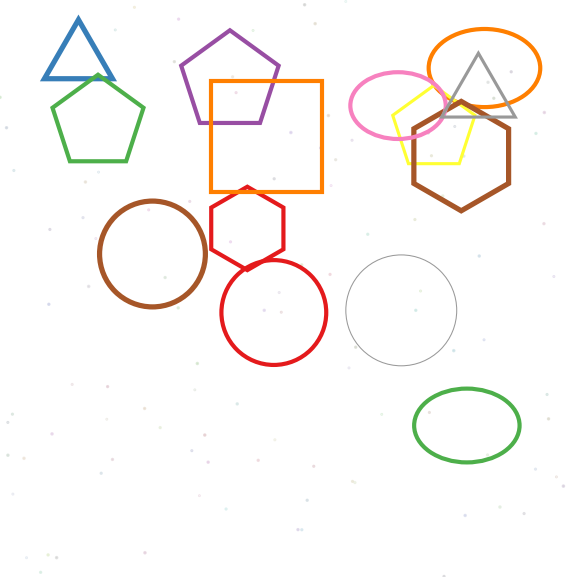[{"shape": "hexagon", "thickness": 2, "radius": 0.36, "center": [0.428, 0.604]}, {"shape": "circle", "thickness": 2, "radius": 0.45, "center": [0.474, 0.458]}, {"shape": "triangle", "thickness": 2.5, "radius": 0.34, "center": [0.136, 0.897]}, {"shape": "pentagon", "thickness": 2, "radius": 0.41, "center": [0.17, 0.787]}, {"shape": "oval", "thickness": 2, "radius": 0.46, "center": [0.808, 0.262]}, {"shape": "pentagon", "thickness": 2, "radius": 0.44, "center": [0.398, 0.858]}, {"shape": "oval", "thickness": 2, "radius": 0.48, "center": [0.839, 0.881]}, {"shape": "square", "thickness": 2, "radius": 0.48, "center": [0.462, 0.763]}, {"shape": "pentagon", "thickness": 1.5, "radius": 0.37, "center": [0.751, 0.776]}, {"shape": "circle", "thickness": 2.5, "radius": 0.46, "center": [0.264, 0.559]}, {"shape": "hexagon", "thickness": 2.5, "radius": 0.47, "center": [0.799, 0.729]}, {"shape": "oval", "thickness": 2, "radius": 0.41, "center": [0.689, 0.816]}, {"shape": "circle", "thickness": 0.5, "radius": 0.48, "center": [0.695, 0.462]}, {"shape": "triangle", "thickness": 1.5, "radius": 0.37, "center": [0.828, 0.833]}]